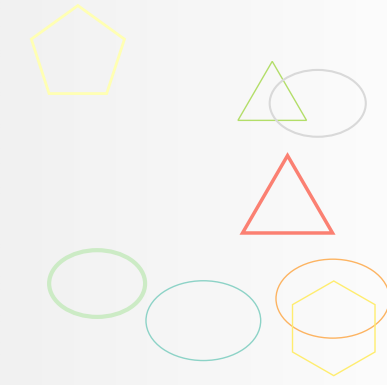[{"shape": "oval", "thickness": 1, "radius": 0.74, "center": [0.525, 0.167]}, {"shape": "pentagon", "thickness": 2, "radius": 0.63, "center": [0.201, 0.859]}, {"shape": "triangle", "thickness": 2.5, "radius": 0.67, "center": [0.742, 0.462]}, {"shape": "oval", "thickness": 1, "radius": 0.73, "center": [0.859, 0.224]}, {"shape": "triangle", "thickness": 1, "radius": 0.51, "center": [0.703, 0.738]}, {"shape": "oval", "thickness": 1.5, "radius": 0.62, "center": [0.82, 0.732]}, {"shape": "oval", "thickness": 3, "radius": 0.62, "center": [0.251, 0.264]}, {"shape": "hexagon", "thickness": 1, "radius": 0.61, "center": [0.861, 0.147]}]